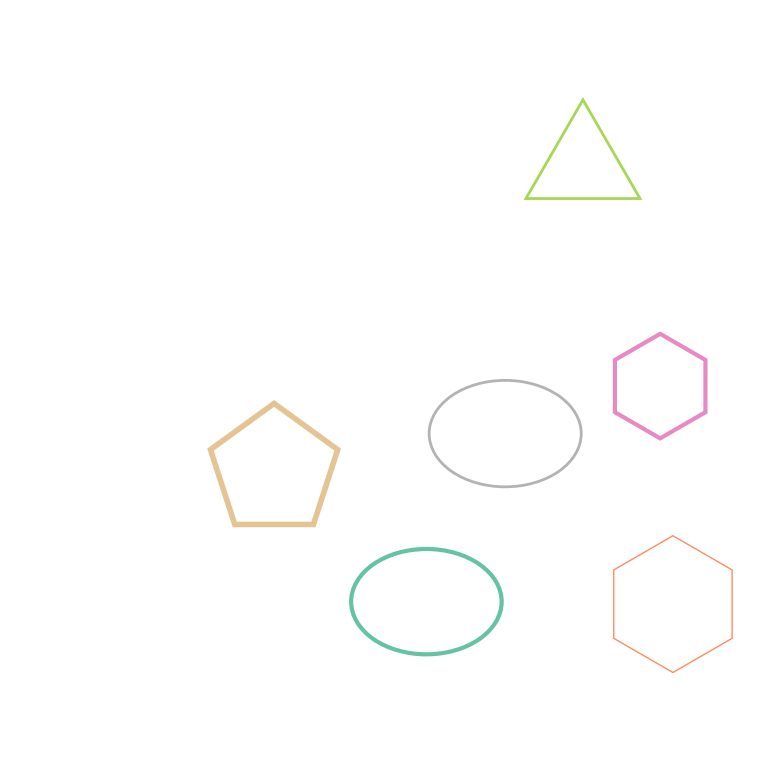[{"shape": "oval", "thickness": 1.5, "radius": 0.49, "center": [0.554, 0.219]}, {"shape": "hexagon", "thickness": 0.5, "radius": 0.44, "center": [0.874, 0.215]}, {"shape": "hexagon", "thickness": 1.5, "radius": 0.34, "center": [0.857, 0.499]}, {"shape": "triangle", "thickness": 1, "radius": 0.43, "center": [0.757, 0.785]}, {"shape": "pentagon", "thickness": 2, "radius": 0.43, "center": [0.356, 0.389]}, {"shape": "oval", "thickness": 1, "radius": 0.49, "center": [0.656, 0.437]}]